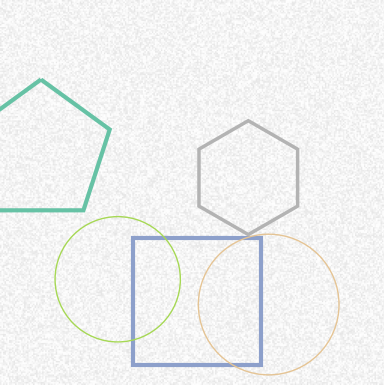[{"shape": "pentagon", "thickness": 3, "radius": 0.94, "center": [0.106, 0.606]}, {"shape": "square", "thickness": 3, "radius": 0.83, "center": [0.513, 0.217]}, {"shape": "circle", "thickness": 1, "radius": 0.81, "center": [0.306, 0.275]}, {"shape": "circle", "thickness": 1, "radius": 0.91, "center": [0.698, 0.209]}, {"shape": "hexagon", "thickness": 2.5, "radius": 0.74, "center": [0.645, 0.539]}]